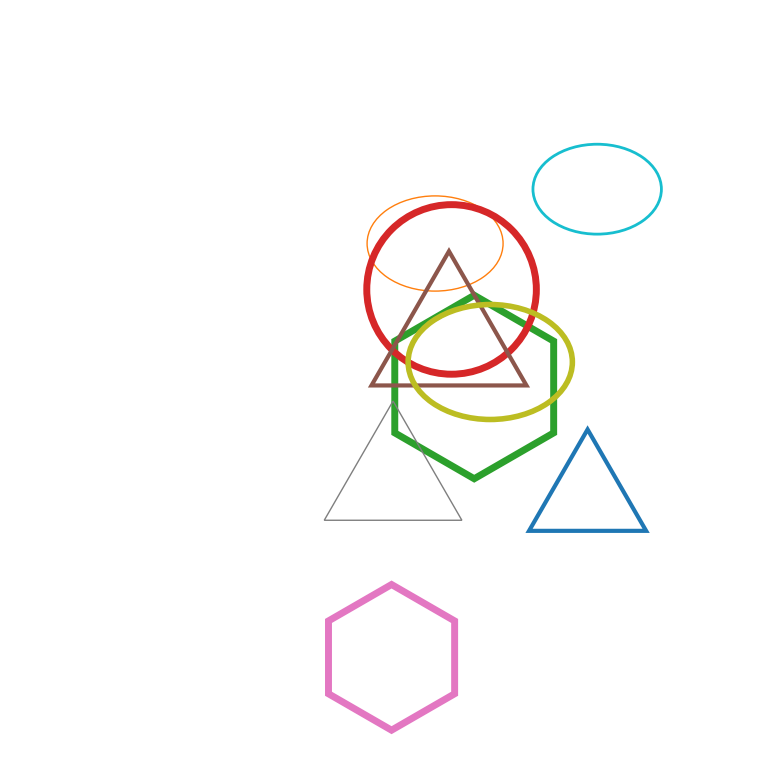[{"shape": "triangle", "thickness": 1.5, "radius": 0.44, "center": [0.763, 0.354]}, {"shape": "oval", "thickness": 0.5, "radius": 0.44, "center": [0.565, 0.684]}, {"shape": "hexagon", "thickness": 2.5, "radius": 0.6, "center": [0.616, 0.497]}, {"shape": "circle", "thickness": 2.5, "radius": 0.55, "center": [0.586, 0.624]}, {"shape": "triangle", "thickness": 1.5, "radius": 0.58, "center": [0.583, 0.558]}, {"shape": "hexagon", "thickness": 2.5, "radius": 0.47, "center": [0.509, 0.146]}, {"shape": "triangle", "thickness": 0.5, "radius": 0.52, "center": [0.51, 0.376]}, {"shape": "oval", "thickness": 2, "radius": 0.53, "center": [0.637, 0.53]}, {"shape": "oval", "thickness": 1, "radius": 0.42, "center": [0.776, 0.754]}]